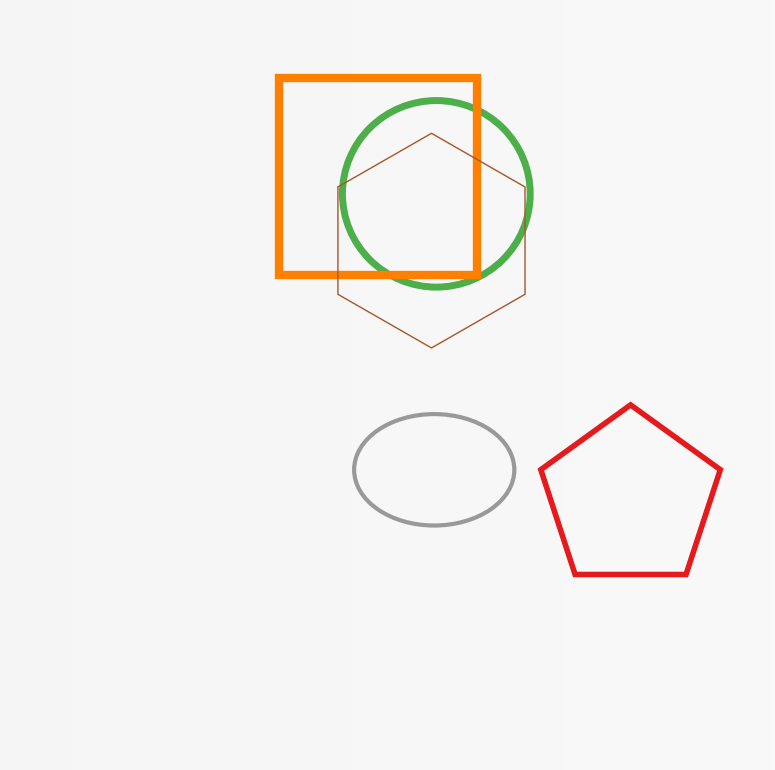[{"shape": "pentagon", "thickness": 2, "radius": 0.61, "center": [0.814, 0.352]}, {"shape": "circle", "thickness": 2.5, "radius": 0.61, "center": [0.563, 0.748]}, {"shape": "square", "thickness": 3, "radius": 0.64, "center": [0.488, 0.771]}, {"shape": "hexagon", "thickness": 0.5, "radius": 0.7, "center": [0.557, 0.688]}, {"shape": "oval", "thickness": 1.5, "radius": 0.52, "center": [0.56, 0.39]}]